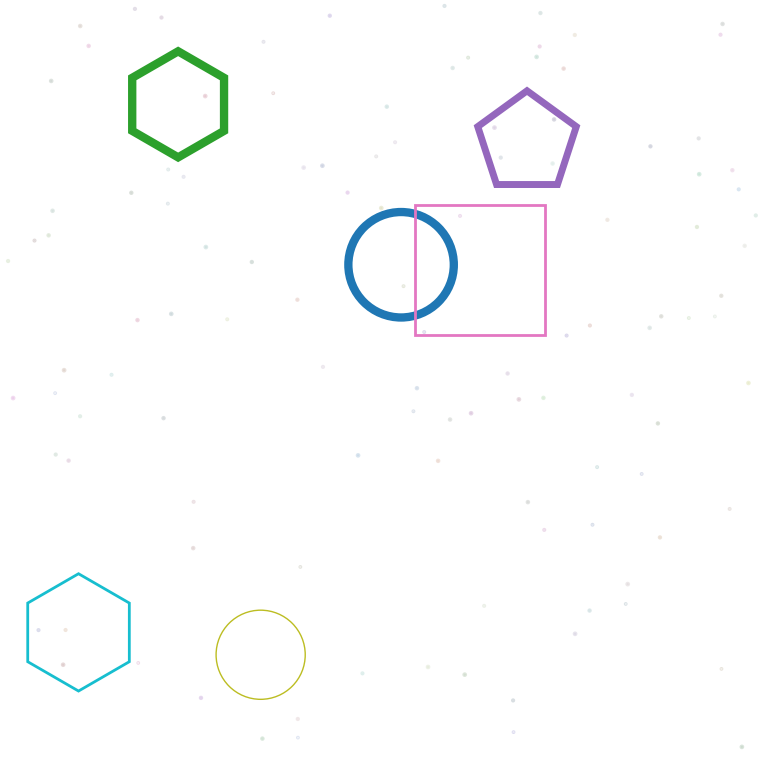[{"shape": "circle", "thickness": 3, "radius": 0.34, "center": [0.521, 0.656]}, {"shape": "hexagon", "thickness": 3, "radius": 0.34, "center": [0.231, 0.864]}, {"shape": "pentagon", "thickness": 2.5, "radius": 0.34, "center": [0.684, 0.815]}, {"shape": "square", "thickness": 1, "radius": 0.42, "center": [0.624, 0.65]}, {"shape": "circle", "thickness": 0.5, "radius": 0.29, "center": [0.339, 0.15]}, {"shape": "hexagon", "thickness": 1, "radius": 0.38, "center": [0.102, 0.179]}]